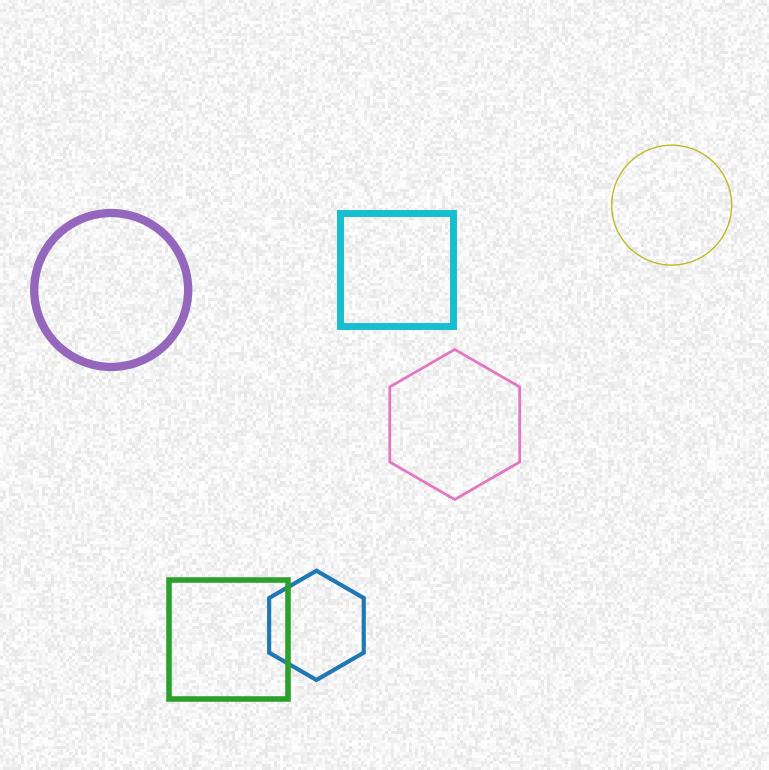[{"shape": "hexagon", "thickness": 1.5, "radius": 0.35, "center": [0.411, 0.188]}, {"shape": "square", "thickness": 2, "radius": 0.39, "center": [0.297, 0.17]}, {"shape": "circle", "thickness": 3, "radius": 0.5, "center": [0.144, 0.623]}, {"shape": "hexagon", "thickness": 1, "radius": 0.49, "center": [0.591, 0.449]}, {"shape": "circle", "thickness": 0.5, "radius": 0.39, "center": [0.872, 0.734]}, {"shape": "square", "thickness": 2.5, "radius": 0.37, "center": [0.515, 0.65]}]